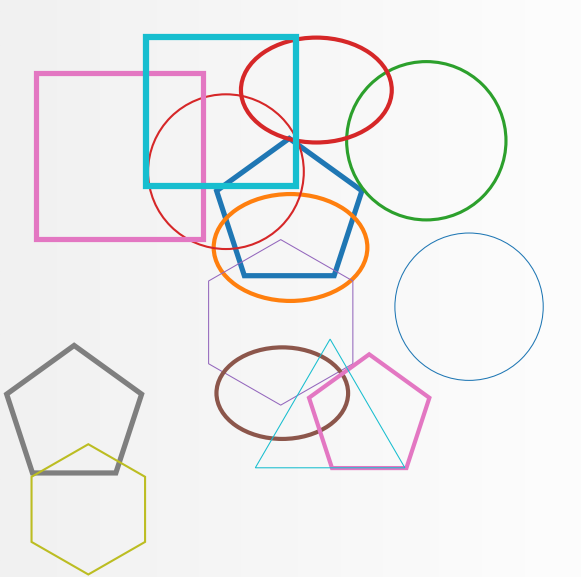[{"shape": "circle", "thickness": 0.5, "radius": 0.64, "center": [0.807, 0.468]}, {"shape": "pentagon", "thickness": 2.5, "radius": 0.66, "center": [0.498, 0.628]}, {"shape": "oval", "thickness": 2, "radius": 0.66, "center": [0.5, 0.571]}, {"shape": "circle", "thickness": 1.5, "radius": 0.69, "center": [0.733, 0.755]}, {"shape": "circle", "thickness": 1, "radius": 0.67, "center": [0.389, 0.702]}, {"shape": "oval", "thickness": 2, "radius": 0.65, "center": [0.544, 0.843]}, {"shape": "hexagon", "thickness": 0.5, "radius": 0.72, "center": [0.483, 0.441]}, {"shape": "oval", "thickness": 2, "radius": 0.57, "center": [0.486, 0.318]}, {"shape": "pentagon", "thickness": 2, "radius": 0.54, "center": [0.635, 0.277]}, {"shape": "square", "thickness": 2.5, "radius": 0.72, "center": [0.206, 0.729]}, {"shape": "pentagon", "thickness": 2.5, "radius": 0.61, "center": [0.128, 0.279]}, {"shape": "hexagon", "thickness": 1, "radius": 0.56, "center": [0.152, 0.117]}, {"shape": "triangle", "thickness": 0.5, "radius": 0.74, "center": [0.568, 0.263]}, {"shape": "square", "thickness": 3, "radius": 0.64, "center": [0.38, 0.806]}]